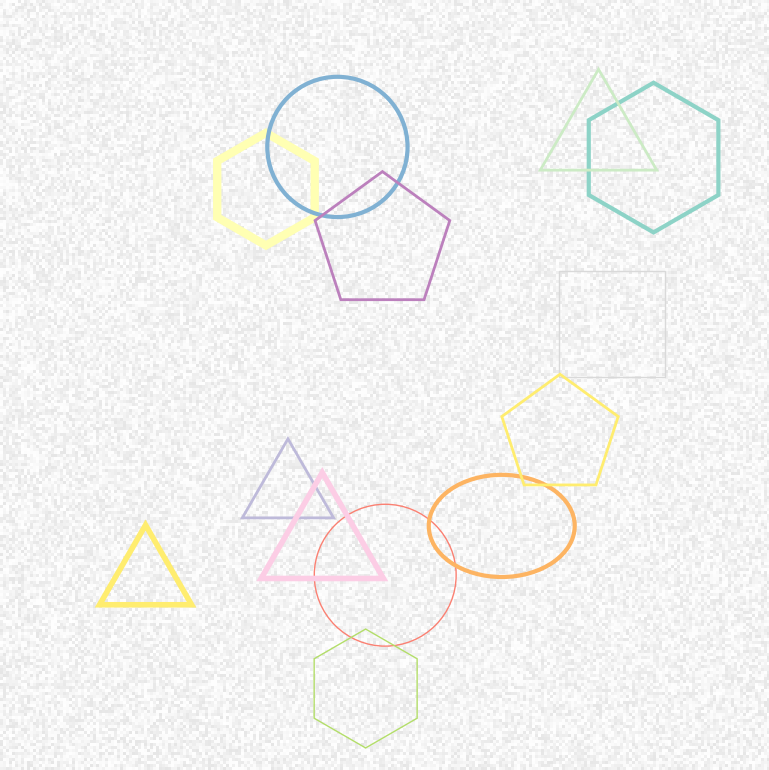[{"shape": "hexagon", "thickness": 1.5, "radius": 0.49, "center": [0.849, 0.795]}, {"shape": "hexagon", "thickness": 3, "radius": 0.37, "center": [0.345, 0.754]}, {"shape": "triangle", "thickness": 1, "radius": 0.34, "center": [0.374, 0.362]}, {"shape": "circle", "thickness": 0.5, "radius": 0.46, "center": [0.5, 0.253]}, {"shape": "circle", "thickness": 1.5, "radius": 0.46, "center": [0.438, 0.809]}, {"shape": "oval", "thickness": 1.5, "radius": 0.47, "center": [0.652, 0.317]}, {"shape": "hexagon", "thickness": 0.5, "radius": 0.39, "center": [0.475, 0.106]}, {"shape": "triangle", "thickness": 2, "radius": 0.46, "center": [0.419, 0.295]}, {"shape": "square", "thickness": 0.5, "radius": 0.35, "center": [0.795, 0.58]}, {"shape": "pentagon", "thickness": 1, "radius": 0.46, "center": [0.497, 0.685]}, {"shape": "triangle", "thickness": 1, "radius": 0.44, "center": [0.777, 0.823]}, {"shape": "pentagon", "thickness": 1, "radius": 0.4, "center": [0.727, 0.435]}, {"shape": "triangle", "thickness": 2, "radius": 0.35, "center": [0.189, 0.249]}]